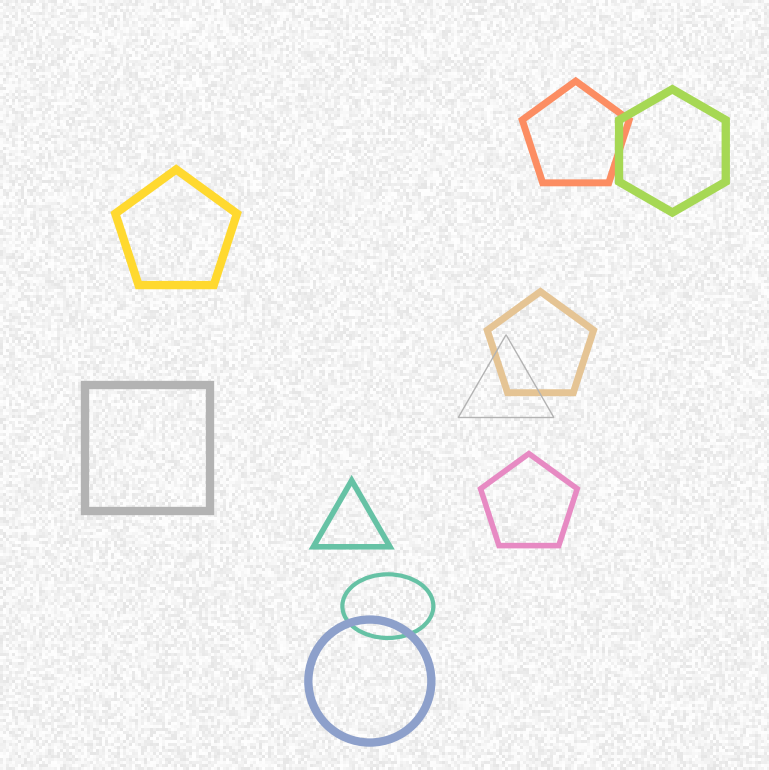[{"shape": "triangle", "thickness": 2, "radius": 0.29, "center": [0.457, 0.319]}, {"shape": "oval", "thickness": 1.5, "radius": 0.3, "center": [0.504, 0.213]}, {"shape": "pentagon", "thickness": 2.5, "radius": 0.37, "center": [0.748, 0.822]}, {"shape": "circle", "thickness": 3, "radius": 0.4, "center": [0.48, 0.116]}, {"shape": "pentagon", "thickness": 2, "radius": 0.33, "center": [0.687, 0.345]}, {"shape": "hexagon", "thickness": 3, "radius": 0.4, "center": [0.873, 0.804]}, {"shape": "pentagon", "thickness": 3, "radius": 0.42, "center": [0.229, 0.697]}, {"shape": "pentagon", "thickness": 2.5, "radius": 0.36, "center": [0.702, 0.549]}, {"shape": "square", "thickness": 3, "radius": 0.41, "center": [0.191, 0.419]}, {"shape": "triangle", "thickness": 0.5, "radius": 0.36, "center": [0.657, 0.494]}]